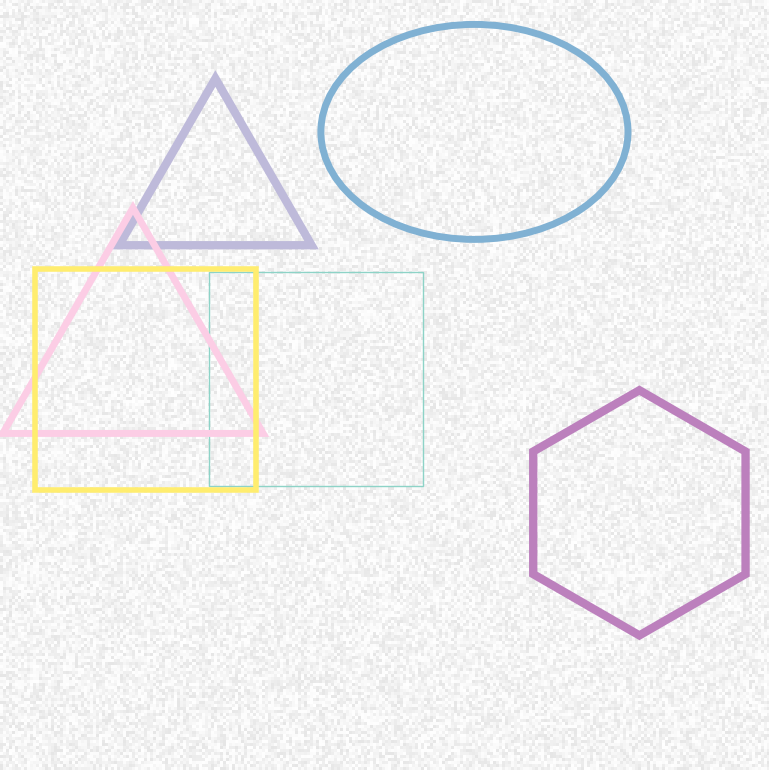[{"shape": "square", "thickness": 0.5, "radius": 0.69, "center": [0.411, 0.507]}, {"shape": "triangle", "thickness": 3, "radius": 0.72, "center": [0.28, 0.754]}, {"shape": "oval", "thickness": 2.5, "radius": 1.0, "center": [0.616, 0.829]}, {"shape": "triangle", "thickness": 2.5, "radius": 0.98, "center": [0.173, 0.535]}, {"shape": "hexagon", "thickness": 3, "radius": 0.8, "center": [0.83, 0.334]}, {"shape": "square", "thickness": 2, "radius": 0.72, "center": [0.189, 0.507]}]